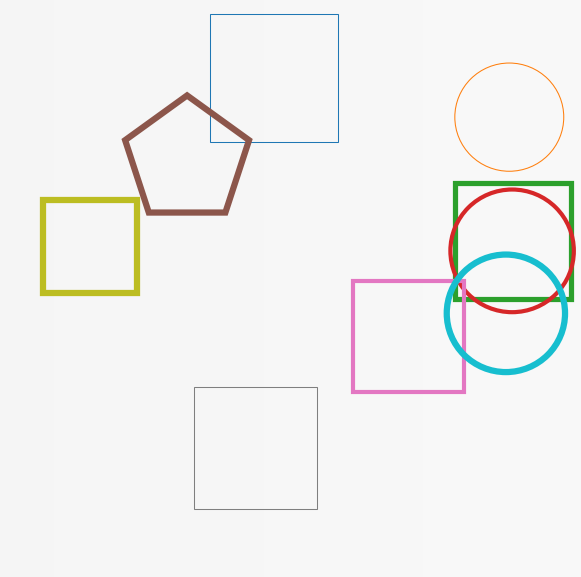[{"shape": "square", "thickness": 0.5, "radius": 0.55, "center": [0.472, 0.864]}, {"shape": "circle", "thickness": 0.5, "radius": 0.47, "center": [0.876, 0.796]}, {"shape": "square", "thickness": 2.5, "radius": 0.5, "center": [0.883, 0.582]}, {"shape": "circle", "thickness": 2, "radius": 0.53, "center": [0.881, 0.565]}, {"shape": "pentagon", "thickness": 3, "radius": 0.56, "center": [0.322, 0.722]}, {"shape": "square", "thickness": 2, "radius": 0.48, "center": [0.703, 0.416]}, {"shape": "square", "thickness": 0.5, "radius": 0.53, "center": [0.439, 0.223]}, {"shape": "square", "thickness": 3, "radius": 0.4, "center": [0.154, 0.573]}, {"shape": "circle", "thickness": 3, "radius": 0.51, "center": [0.87, 0.457]}]